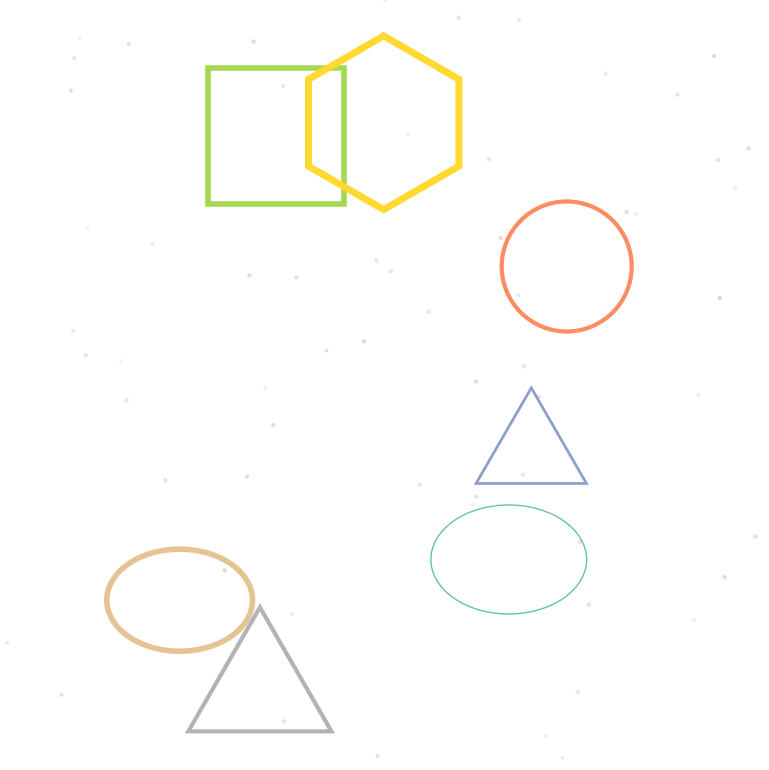[{"shape": "oval", "thickness": 0.5, "radius": 0.51, "center": [0.661, 0.273]}, {"shape": "circle", "thickness": 1.5, "radius": 0.42, "center": [0.736, 0.654]}, {"shape": "triangle", "thickness": 1, "radius": 0.41, "center": [0.69, 0.414]}, {"shape": "square", "thickness": 2, "radius": 0.44, "center": [0.358, 0.824]}, {"shape": "hexagon", "thickness": 2.5, "radius": 0.56, "center": [0.498, 0.841]}, {"shape": "oval", "thickness": 2, "radius": 0.47, "center": [0.233, 0.221]}, {"shape": "triangle", "thickness": 1.5, "radius": 0.54, "center": [0.338, 0.104]}]